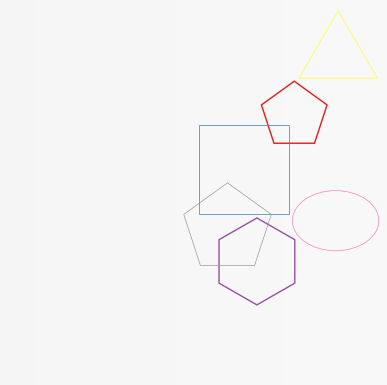[{"shape": "pentagon", "thickness": 1, "radius": 0.45, "center": [0.759, 0.7]}, {"shape": "square", "thickness": 0.5, "radius": 0.58, "center": [0.63, 0.559]}, {"shape": "hexagon", "thickness": 1, "radius": 0.56, "center": [0.663, 0.321]}, {"shape": "triangle", "thickness": 0.5, "radius": 0.58, "center": [0.873, 0.855]}, {"shape": "oval", "thickness": 0.5, "radius": 0.56, "center": [0.866, 0.427]}, {"shape": "pentagon", "thickness": 0.5, "radius": 0.59, "center": [0.587, 0.406]}]